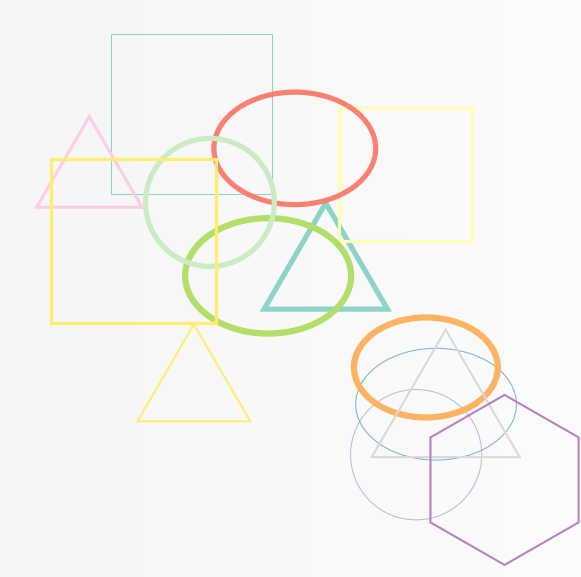[{"shape": "square", "thickness": 0.5, "radius": 0.69, "center": [0.33, 0.801]}, {"shape": "triangle", "thickness": 2.5, "radius": 0.61, "center": [0.56, 0.525]}, {"shape": "square", "thickness": 1.5, "radius": 0.58, "center": [0.698, 0.697]}, {"shape": "circle", "thickness": 0.5, "radius": 0.56, "center": [0.716, 0.212]}, {"shape": "oval", "thickness": 2.5, "radius": 0.7, "center": [0.507, 0.742]}, {"shape": "oval", "thickness": 0.5, "radius": 0.69, "center": [0.75, 0.299]}, {"shape": "oval", "thickness": 3, "radius": 0.62, "center": [0.733, 0.363]}, {"shape": "oval", "thickness": 3, "radius": 0.71, "center": [0.461, 0.521]}, {"shape": "triangle", "thickness": 1.5, "radius": 0.52, "center": [0.154, 0.693]}, {"shape": "triangle", "thickness": 1, "radius": 0.74, "center": [0.767, 0.281]}, {"shape": "hexagon", "thickness": 1, "radius": 0.74, "center": [0.868, 0.168]}, {"shape": "circle", "thickness": 2.5, "radius": 0.55, "center": [0.361, 0.649]}, {"shape": "triangle", "thickness": 1, "radius": 0.56, "center": [0.334, 0.326]}, {"shape": "square", "thickness": 1.5, "radius": 0.71, "center": [0.229, 0.582]}]